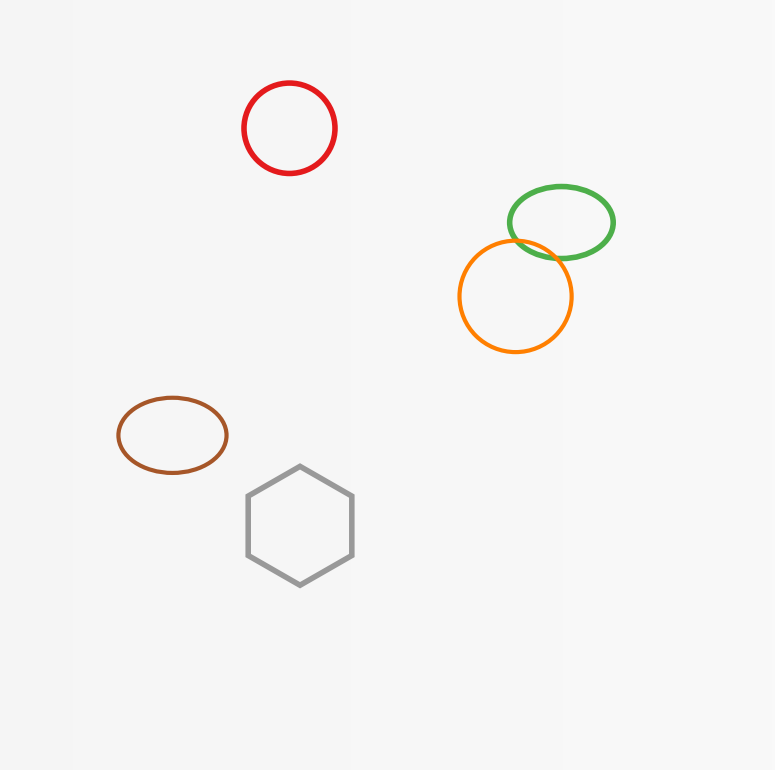[{"shape": "circle", "thickness": 2, "radius": 0.29, "center": [0.374, 0.833]}, {"shape": "oval", "thickness": 2, "radius": 0.33, "center": [0.724, 0.711]}, {"shape": "circle", "thickness": 1.5, "radius": 0.36, "center": [0.665, 0.615]}, {"shape": "oval", "thickness": 1.5, "radius": 0.35, "center": [0.223, 0.435]}, {"shape": "hexagon", "thickness": 2, "radius": 0.39, "center": [0.387, 0.317]}]